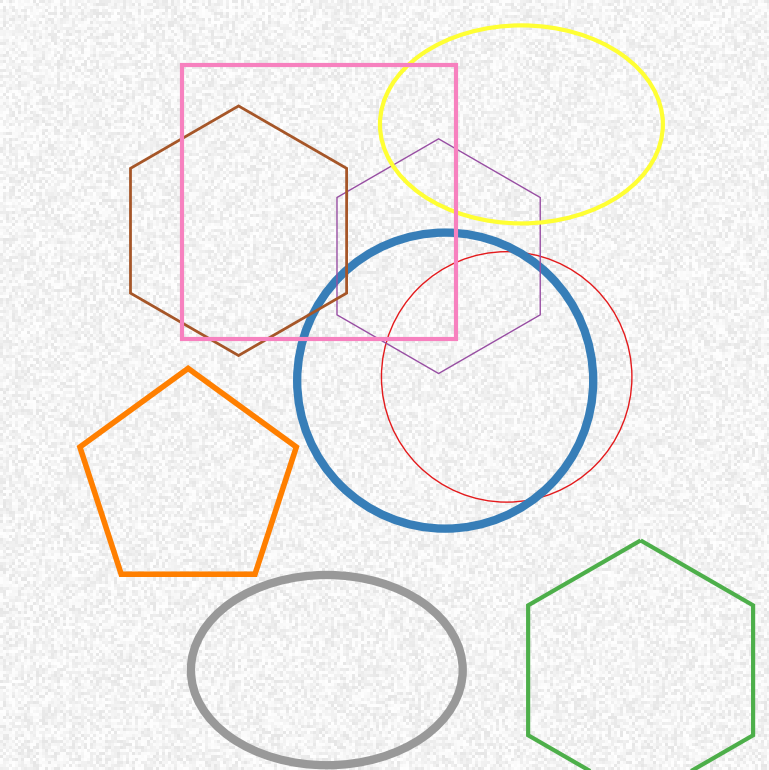[{"shape": "circle", "thickness": 0.5, "radius": 0.81, "center": [0.658, 0.511]}, {"shape": "circle", "thickness": 3, "radius": 0.96, "center": [0.578, 0.506]}, {"shape": "hexagon", "thickness": 1.5, "radius": 0.84, "center": [0.832, 0.129]}, {"shape": "hexagon", "thickness": 0.5, "radius": 0.76, "center": [0.57, 0.667]}, {"shape": "pentagon", "thickness": 2, "radius": 0.74, "center": [0.244, 0.374]}, {"shape": "oval", "thickness": 1.5, "radius": 0.92, "center": [0.677, 0.838]}, {"shape": "hexagon", "thickness": 1, "radius": 0.81, "center": [0.31, 0.7]}, {"shape": "square", "thickness": 1.5, "radius": 0.89, "center": [0.414, 0.738]}, {"shape": "oval", "thickness": 3, "radius": 0.88, "center": [0.424, 0.13]}]